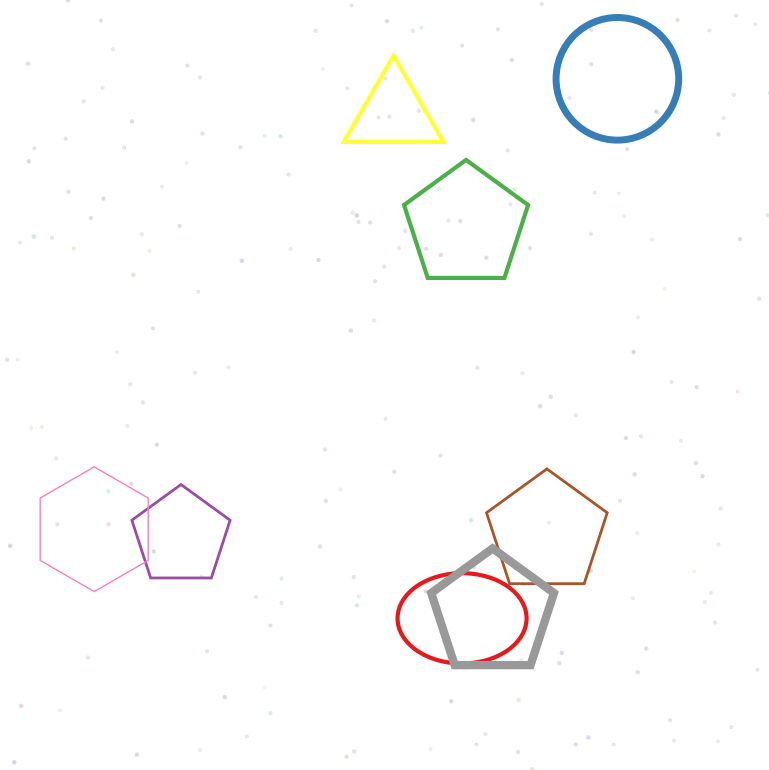[{"shape": "oval", "thickness": 1.5, "radius": 0.42, "center": [0.6, 0.197]}, {"shape": "circle", "thickness": 2.5, "radius": 0.4, "center": [0.802, 0.898]}, {"shape": "pentagon", "thickness": 1.5, "radius": 0.42, "center": [0.605, 0.708]}, {"shape": "pentagon", "thickness": 1, "radius": 0.34, "center": [0.235, 0.304]}, {"shape": "triangle", "thickness": 1.5, "radius": 0.37, "center": [0.511, 0.853]}, {"shape": "pentagon", "thickness": 1, "radius": 0.41, "center": [0.71, 0.309]}, {"shape": "hexagon", "thickness": 0.5, "radius": 0.4, "center": [0.122, 0.313]}, {"shape": "pentagon", "thickness": 3, "radius": 0.42, "center": [0.64, 0.204]}]